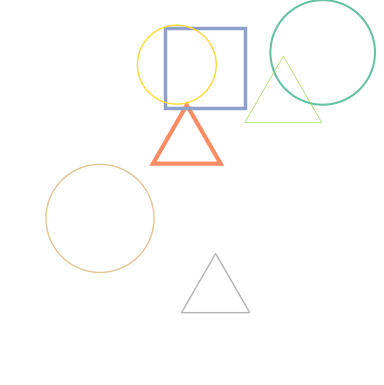[{"shape": "circle", "thickness": 1.5, "radius": 0.68, "center": [0.838, 0.864]}, {"shape": "triangle", "thickness": 3, "radius": 0.51, "center": [0.485, 0.626]}, {"shape": "square", "thickness": 2.5, "radius": 0.52, "center": [0.532, 0.823]}, {"shape": "triangle", "thickness": 0.5, "radius": 0.58, "center": [0.736, 0.739]}, {"shape": "circle", "thickness": 1, "radius": 0.51, "center": [0.459, 0.832]}, {"shape": "circle", "thickness": 1, "radius": 0.7, "center": [0.26, 0.433]}, {"shape": "triangle", "thickness": 1, "radius": 0.51, "center": [0.56, 0.239]}]